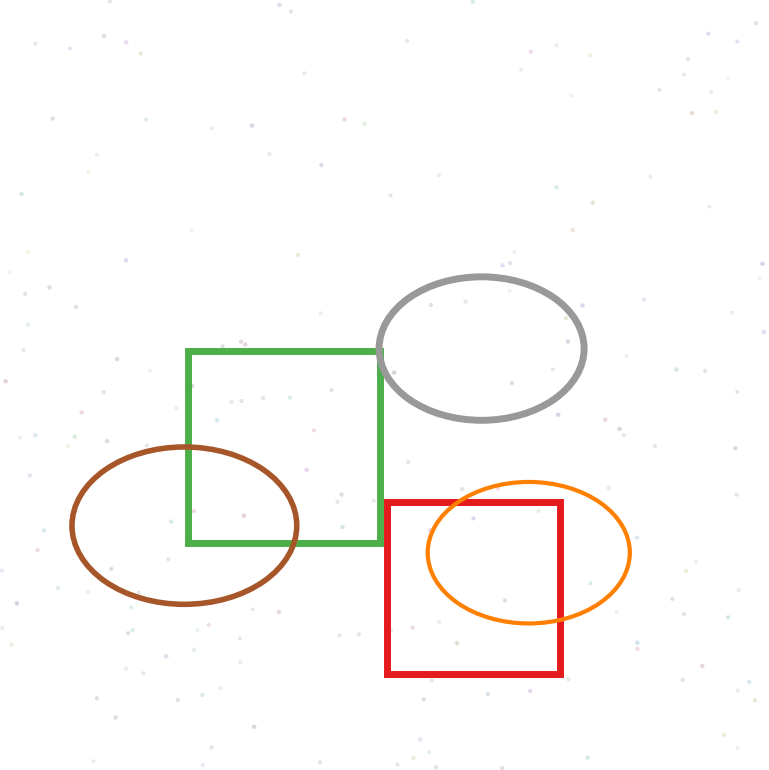[{"shape": "square", "thickness": 2.5, "radius": 0.56, "center": [0.615, 0.236]}, {"shape": "square", "thickness": 2.5, "radius": 0.62, "center": [0.369, 0.419]}, {"shape": "oval", "thickness": 1.5, "radius": 0.66, "center": [0.687, 0.282]}, {"shape": "oval", "thickness": 2, "radius": 0.73, "center": [0.239, 0.317]}, {"shape": "oval", "thickness": 2.5, "radius": 0.67, "center": [0.625, 0.547]}]